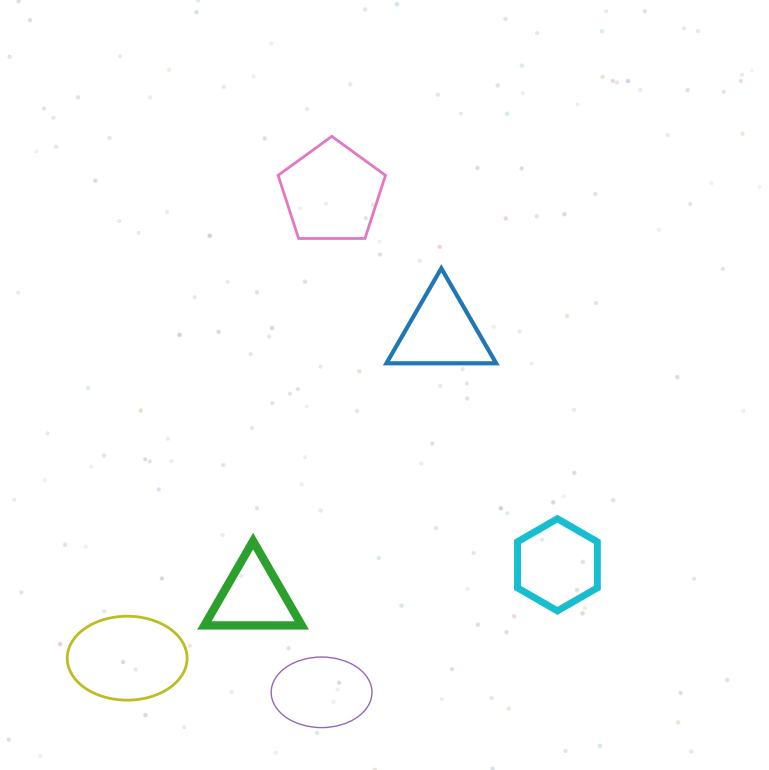[{"shape": "triangle", "thickness": 1.5, "radius": 0.41, "center": [0.573, 0.569]}, {"shape": "triangle", "thickness": 3, "radius": 0.36, "center": [0.329, 0.224]}, {"shape": "oval", "thickness": 0.5, "radius": 0.33, "center": [0.418, 0.101]}, {"shape": "pentagon", "thickness": 1, "radius": 0.37, "center": [0.431, 0.75]}, {"shape": "oval", "thickness": 1, "radius": 0.39, "center": [0.165, 0.145]}, {"shape": "hexagon", "thickness": 2.5, "radius": 0.3, "center": [0.724, 0.266]}]